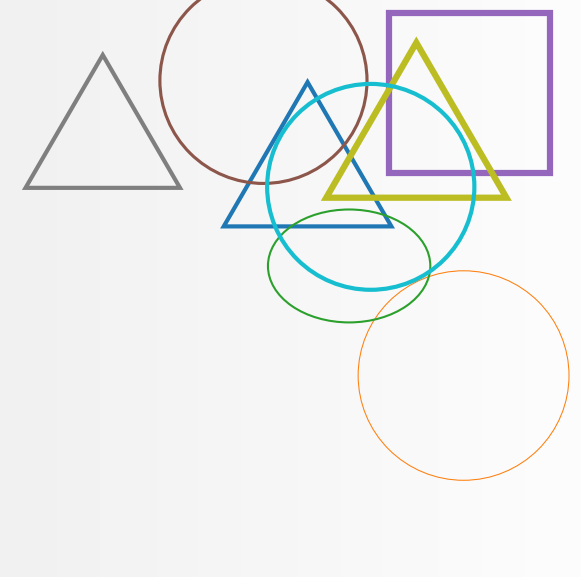[{"shape": "triangle", "thickness": 2, "radius": 0.83, "center": [0.529, 0.69]}, {"shape": "circle", "thickness": 0.5, "radius": 0.91, "center": [0.798, 0.349]}, {"shape": "oval", "thickness": 1, "radius": 0.7, "center": [0.601, 0.539]}, {"shape": "square", "thickness": 3, "radius": 0.69, "center": [0.807, 0.839]}, {"shape": "circle", "thickness": 1.5, "radius": 0.89, "center": [0.453, 0.86]}, {"shape": "triangle", "thickness": 2, "radius": 0.77, "center": [0.177, 0.751]}, {"shape": "triangle", "thickness": 3, "radius": 0.89, "center": [0.716, 0.746]}, {"shape": "circle", "thickness": 2, "radius": 0.89, "center": [0.638, 0.676]}]